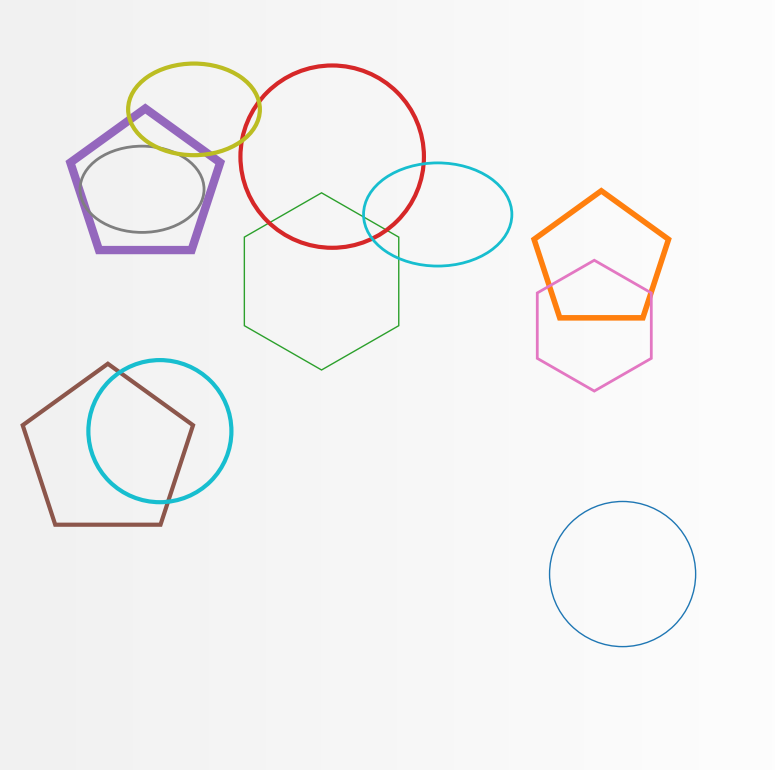[{"shape": "circle", "thickness": 0.5, "radius": 0.47, "center": [0.803, 0.254]}, {"shape": "pentagon", "thickness": 2, "radius": 0.46, "center": [0.776, 0.661]}, {"shape": "hexagon", "thickness": 0.5, "radius": 0.58, "center": [0.415, 0.635]}, {"shape": "circle", "thickness": 1.5, "radius": 0.59, "center": [0.429, 0.797]}, {"shape": "pentagon", "thickness": 3, "radius": 0.51, "center": [0.187, 0.757]}, {"shape": "pentagon", "thickness": 1.5, "radius": 0.58, "center": [0.139, 0.412]}, {"shape": "hexagon", "thickness": 1, "radius": 0.42, "center": [0.767, 0.577]}, {"shape": "oval", "thickness": 1, "radius": 0.4, "center": [0.183, 0.754]}, {"shape": "oval", "thickness": 1.5, "radius": 0.42, "center": [0.25, 0.858]}, {"shape": "circle", "thickness": 1.5, "radius": 0.46, "center": [0.206, 0.44]}, {"shape": "oval", "thickness": 1, "radius": 0.48, "center": [0.565, 0.721]}]